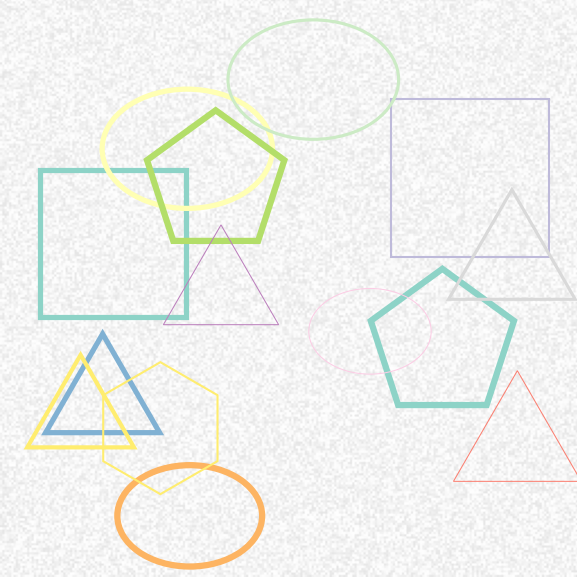[{"shape": "square", "thickness": 2.5, "radius": 0.64, "center": [0.196, 0.578]}, {"shape": "pentagon", "thickness": 3, "radius": 0.65, "center": [0.766, 0.403]}, {"shape": "oval", "thickness": 2.5, "radius": 0.74, "center": [0.324, 0.742]}, {"shape": "square", "thickness": 1, "radius": 0.68, "center": [0.814, 0.691]}, {"shape": "triangle", "thickness": 0.5, "radius": 0.64, "center": [0.896, 0.229]}, {"shape": "triangle", "thickness": 2.5, "radius": 0.57, "center": [0.178, 0.307]}, {"shape": "oval", "thickness": 3, "radius": 0.63, "center": [0.329, 0.106]}, {"shape": "pentagon", "thickness": 3, "radius": 0.63, "center": [0.373, 0.683]}, {"shape": "oval", "thickness": 0.5, "radius": 0.53, "center": [0.641, 0.425]}, {"shape": "triangle", "thickness": 1.5, "radius": 0.63, "center": [0.886, 0.544]}, {"shape": "triangle", "thickness": 0.5, "radius": 0.58, "center": [0.383, 0.495]}, {"shape": "oval", "thickness": 1.5, "radius": 0.74, "center": [0.543, 0.861]}, {"shape": "hexagon", "thickness": 1, "radius": 0.57, "center": [0.278, 0.258]}, {"shape": "triangle", "thickness": 2, "radius": 0.53, "center": [0.14, 0.278]}]